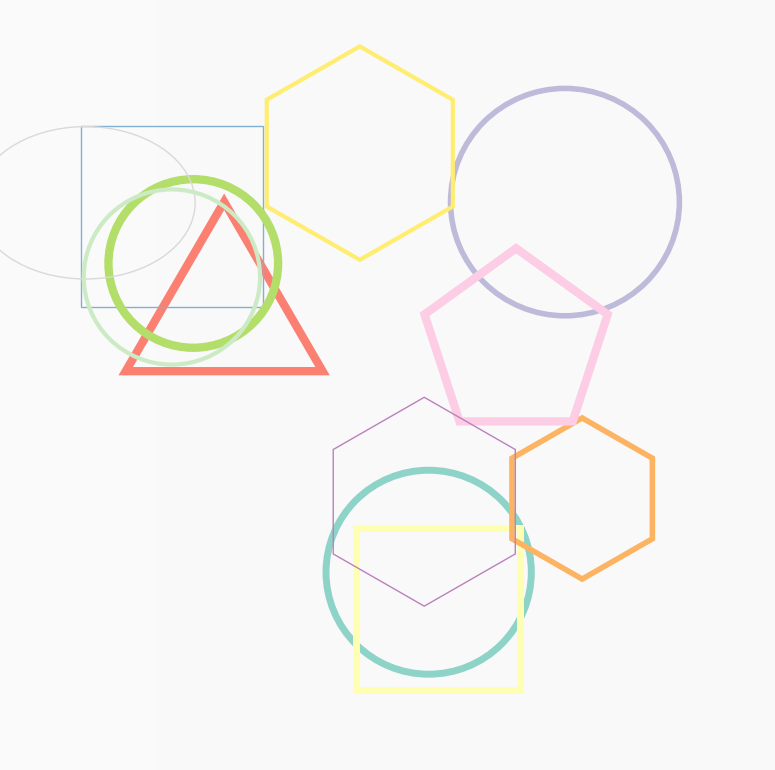[{"shape": "circle", "thickness": 2.5, "radius": 0.66, "center": [0.553, 0.257]}, {"shape": "square", "thickness": 2.5, "radius": 0.53, "center": [0.565, 0.209]}, {"shape": "circle", "thickness": 2, "radius": 0.74, "center": [0.729, 0.738]}, {"shape": "triangle", "thickness": 3, "radius": 0.73, "center": [0.289, 0.591]}, {"shape": "square", "thickness": 0.5, "radius": 0.59, "center": [0.222, 0.719]}, {"shape": "hexagon", "thickness": 2, "radius": 0.52, "center": [0.751, 0.353]}, {"shape": "circle", "thickness": 3, "radius": 0.55, "center": [0.249, 0.658]}, {"shape": "pentagon", "thickness": 3, "radius": 0.62, "center": [0.666, 0.553]}, {"shape": "oval", "thickness": 0.5, "radius": 0.71, "center": [0.11, 0.737]}, {"shape": "hexagon", "thickness": 0.5, "radius": 0.68, "center": [0.547, 0.348]}, {"shape": "circle", "thickness": 1.5, "radius": 0.57, "center": [0.222, 0.64]}, {"shape": "hexagon", "thickness": 1.5, "radius": 0.69, "center": [0.464, 0.801]}]